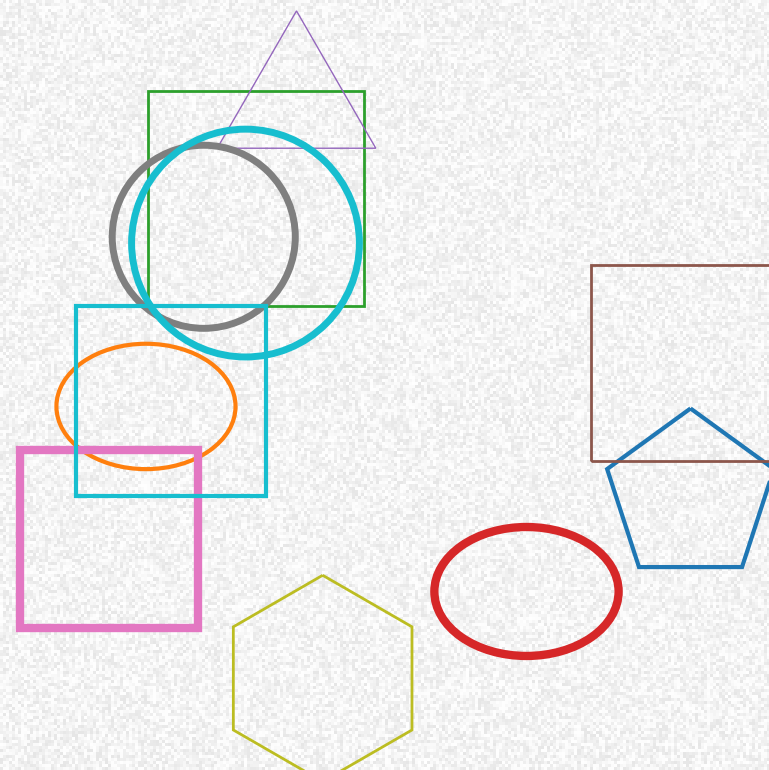[{"shape": "pentagon", "thickness": 1.5, "radius": 0.57, "center": [0.897, 0.356]}, {"shape": "oval", "thickness": 1.5, "radius": 0.58, "center": [0.19, 0.472]}, {"shape": "square", "thickness": 1, "radius": 0.7, "center": [0.332, 0.742]}, {"shape": "oval", "thickness": 3, "radius": 0.6, "center": [0.684, 0.232]}, {"shape": "triangle", "thickness": 0.5, "radius": 0.59, "center": [0.385, 0.867]}, {"shape": "square", "thickness": 1, "radius": 0.64, "center": [0.895, 0.529]}, {"shape": "square", "thickness": 3, "radius": 0.58, "center": [0.142, 0.3]}, {"shape": "circle", "thickness": 2.5, "radius": 0.59, "center": [0.265, 0.692]}, {"shape": "hexagon", "thickness": 1, "radius": 0.67, "center": [0.419, 0.119]}, {"shape": "circle", "thickness": 2.5, "radius": 0.74, "center": [0.319, 0.684]}, {"shape": "square", "thickness": 1.5, "radius": 0.62, "center": [0.222, 0.479]}]